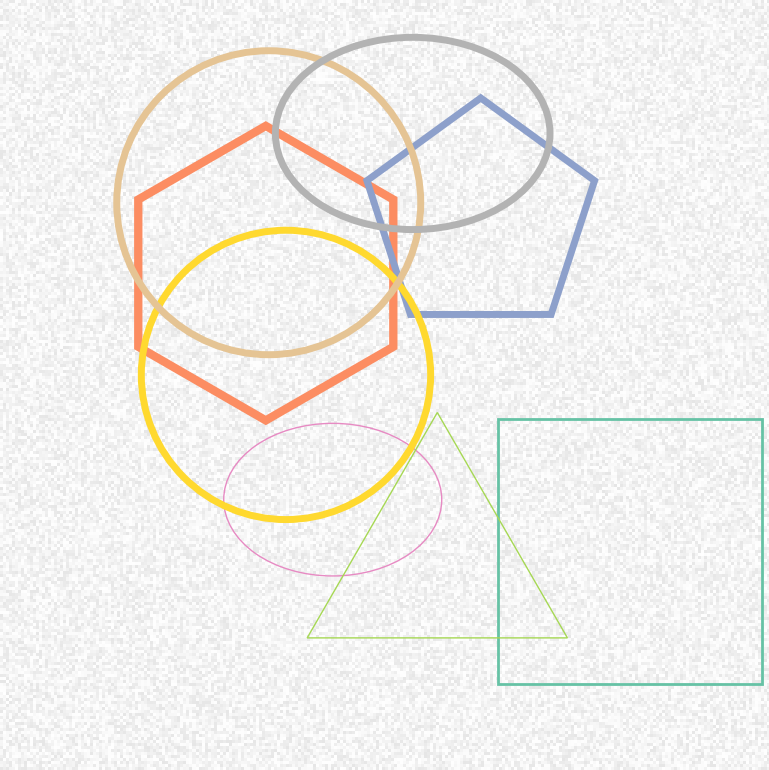[{"shape": "square", "thickness": 1, "radius": 0.86, "center": [0.818, 0.284]}, {"shape": "hexagon", "thickness": 3, "radius": 0.96, "center": [0.345, 0.645]}, {"shape": "pentagon", "thickness": 2.5, "radius": 0.78, "center": [0.624, 0.717]}, {"shape": "oval", "thickness": 0.5, "radius": 0.71, "center": [0.432, 0.351]}, {"shape": "triangle", "thickness": 0.5, "radius": 0.98, "center": [0.568, 0.269]}, {"shape": "circle", "thickness": 2.5, "radius": 0.94, "center": [0.371, 0.513]}, {"shape": "circle", "thickness": 2.5, "radius": 0.99, "center": [0.349, 0.737]}, {"shape": "oval", "thickness": 2.5, "radius": 0.89, "center": [0.536, 0.827]}]